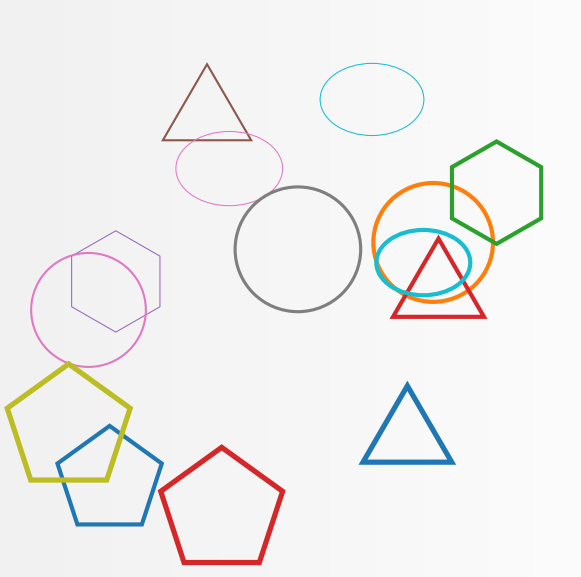[{"shape": "pentagon", "thickness": 2, "radius": 0.47, "center": [0.189, 0.167]}, {"shape": "triangle", "thickness": 2.5, "radius": 0.44, "center": [0.701, 0.243]}, {"shape": "circle", "thickness": 2, "radius": 0.51, "center": [0.745, 0.579]}, {"shape": "hexagon", "thickness": 2, "radius": 0.44, "center": [0.854, 0.665]}, {"shape": "triangle", "thickness": 2, "radius": 0.45, "center": [0.754, 0.496]}, {"shape": "pentagon", "thickness": 2.5, "radius": 0.55, "center": [0.381, 0.114]}, {"shape": "hexagon", "thickness": 0.5, "radius": 0.44, "center": [0.199, 0.512]}, {"shape": "triangle", "thickness": 1, "radius": 0.44, "center": [0.356, 0.8]}, {"shape": "circle", "thickness": 1, "radius": 0.49, "center": [0.152, 0.462]}, {"shape": "oval", "thickness": 0.5, "radius": 0.46, "center": [0.394, 0.707]}, {"shape": "circle", "thickness": 1.5, "radius": 0.54, "center": [0.513, 0.567]}, {"shape": "pentagon", "thickness": 2.5, "radius": 0.56, "center": [0.118, 0.258]}, {"shape": "oval", "thickness": 2, "radius": 0.4, "center": [0.728, 0.544]}, {"shape": "oval", "thickness": 0.5, "radius": 0.45, "center": [0.64, 0.827]}]